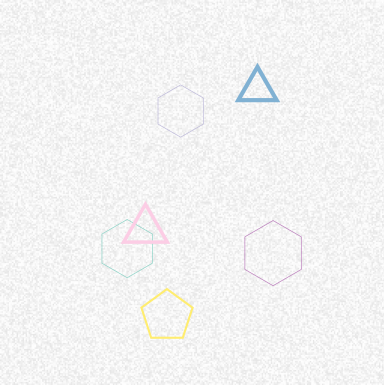[{"shape": "hexagon", "thickness": 0.5, "radius": 0.38, "center": [0.33, 0.354]}, {"shape": "hexagon", "thickness": 0.5, "radius": 0.34, "center": [0.469, 0.712]}, {"shape": "triangle", "thickness": 3, "radius": 0.29, "center": [0.669, 0.769]}, {"shape": "triangle", "thickness": 2.5, "radius": 0.33, "center": [0.378, 0.404]}, {"shape": "hexagon", "thickness": 0.5, "radius": 0.42, "center": [0.709, 0.343]}, {"shape": "pentagon", "thickness": 1.5, "radius": 0.35, "center": [0.434, 0.179]}]